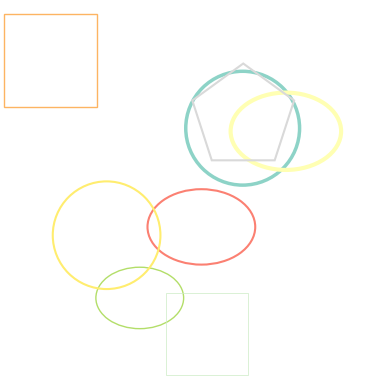[{"shape": "circle", "thickness": 2.5, "radius": 0.74, "center": [0.63, 0.667]}, {"shape": "oval", "thickness": 3, "radius": 0.72, "center": [0.743, 0.659]}, {"shape": "oval", "thickness": 1.5, "radius": 0.7, "center": [0.523, 0.411]}, {"shape": "square", "thickness": 1, "radius": 0.6, "center": [0.132, 0.843]}, {"shape": "oval", "thickness": 1, "radius": 0.57, "center": [0.363, 0.226]}, {"shape": "pentagon", "thickness": 1.5, "radius": 0.69, "center": [0.632, 0.696]}, {"shape": "square", "thickness": 0.5, "radius": 0.53, "center": [0.539, 0.133]}, {"shape": "circle", "thickness": 1.5, "radius": 0.7, "center": [0.277, 0.389]}]